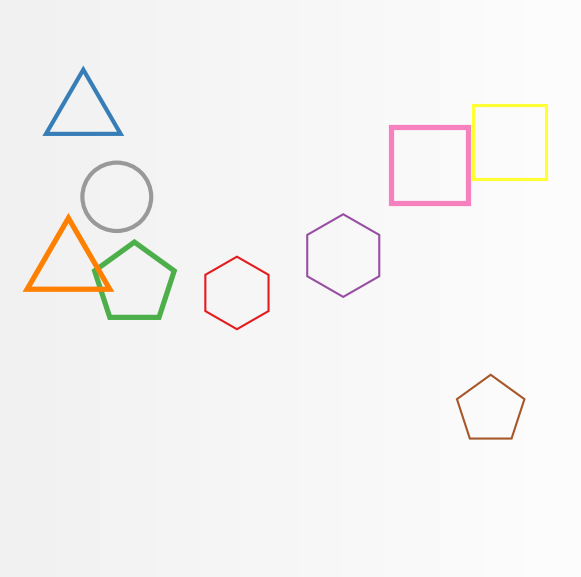[{"shape": "hexagon", "thickness": 1, "radius": 0.31, "center": [0.408, 0.492]}, {"shape": "triangle", "thickness": 2, "radius": 0.37, "center": [0.143, 0.804]}, {"shape": "pentagon", "thickness": 2.5, "radius": 0.36, "center": [0.231, 0.508]}, {"shape": "hexagon", "thickness": 1, "radius": 0.36, "center": [0.591, 0.557]}, {"shape": "triangle", "thickness": 2.5, "radius": 0.41, "center": [0.118, 0.539]}, {"shape": "square", "thickness": 1.5, "radius": 0.32, "center": [0.877, 0.753]}, {"shape": "pentagon", "thickness": 1, "radius": 0.31, "center": [0.844, 0.289]}, {"shape": "square", "thickness": 2.5, "radius": 0.33, "center": [0.739, 0.713]}, {"shape": "circle", "thickness": 2, "radius": 0.3, "center": [0.201, 0.658]}]